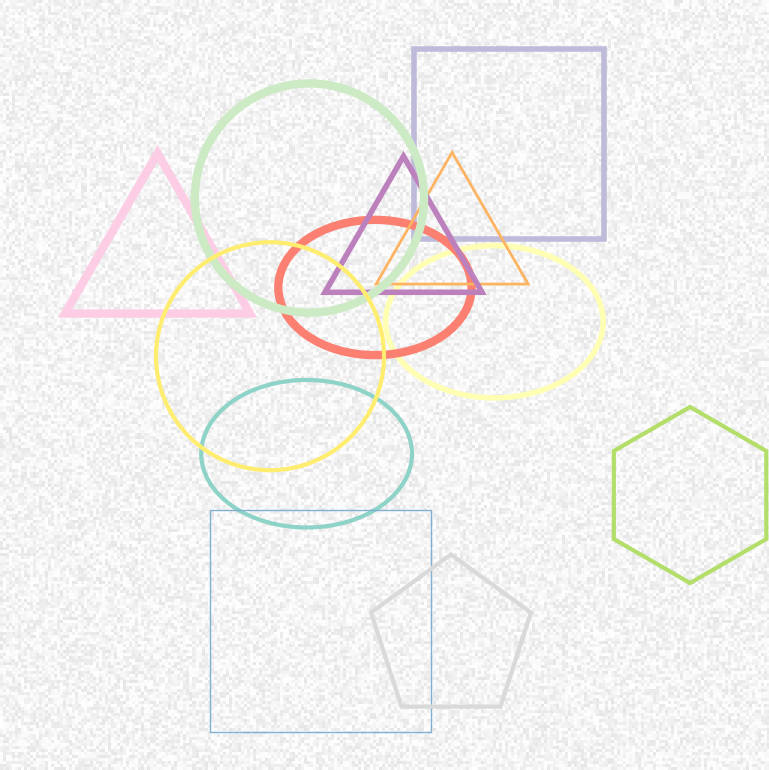[{"shape": "oval", "thickness": 1.5, "radius": 0.68, "center": [0.398, 0.411]}, {"shape": "oval", "thickness": 2, "radius": 0.71, "center": [0.642, 0.582]}, {"shape": "square", "thickness": 2, "radius": 0.62, "center": [0.661, 0.813]}, {"shape": "oval", "thickness": 3, "radius": 0.63, "center": [0.487, 0.627]}, {"shape": "square", "thickness": 0.5, "radius": 0.72, "center": [0.416, 0.193]}, {"shape": "triangle", "thickness": 1, "radius": 0.57, "center": [0.587, 0.688]}, {"shape": "hexagon", "thickness": 1.5, "radius": 0.57, "center": [0.896, 0.357]}, {"shape": "triangle", "thickness": 3, "radius": 0.69, "center": [0.205, 0.662]}, {"shape": "pentagon", "thickness": 1.5, "radius": 0.55, "center": [0.586, 0.171]}, {"shape": "triangle", "thickness": 2, "radius": 0.59, "center": [0.524, 0.679]}, {"shape": "circle", "thickness": 3, "radius": 0.74, "center": [0.402, 0.743]}, {"shape": "circle", "thickness": 1.5, "radius": 0.74, "center": [0.351, 0.537]}]